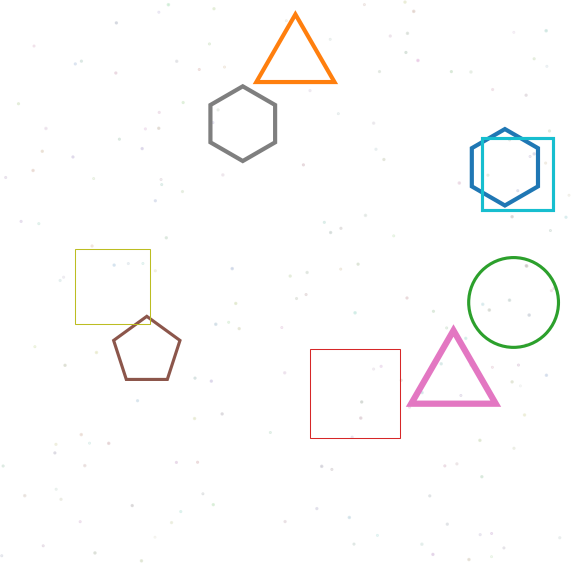[{"shape": "hexagon", "thickness": 2, "radius": 0.33, "center": [0.874, 0.709]}, {"shape": "triangle", "thickness": 2, "radius": 0.39, "center": [0.512, 0.896]}, {"shape": "circle", "thickness": 1.5, "radius": 0.39, "center": [0.889, 0.475]}, {"shape": "square", "thickness": 0.5, "radius": 0.39, "center": [0.614, 0.318]}, {"shape": "pentagon", "thickness": 1.5, "radius": 0.3, "center": [0.254, 0.391]}, {"shape": "triangle", "thickness": 3, "radius": 0.42, "center": [0.785, 0.342]}, {"shape": "hexagon", "thickness": 2, "radius": 0.32, "center": [0.42, 0.785]}, {"shape": "square", "thickness": 0.5, "radius": 0.32, "center": [0.195, 0.503]}, {"shape": "square", "thickness": 1.5, "radius": 0.31, "center": [0.896, 0.698]}]